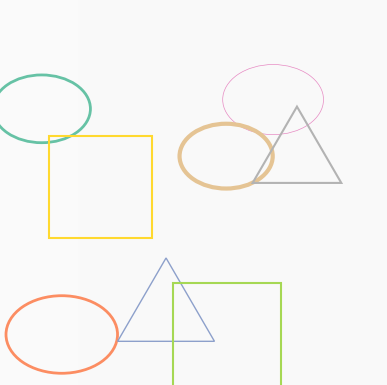[{"shape": "oval", "thickness": 2, "radius": 0.63, "center": [0.108, 0.717]}, {"shape": "oval", "thickness": 2, "radius": 0.72, "center": [0.159, 0.131]}, {"shape": "triangle", "thickness": 1, "radius": 0.72, "center": [0.428, 0.186]}, {"shape": "oval", "thickness": 0.5, "radius": 0.65, "center": [0.705, 0.741]}, {"shape": "square", "thickness": 1.5, "radius": 0.7, "center": [0.586, 0.125]}, {"shape": "square", "thickness": 1.5, "radius": 0.66, "center": [0.26, 0.514]}, {"shape": "oval", "thickness": 3, "radius": 0.6, "center": [0.584, 0.594]}, {"shape": "triangle", "thickness": 1.5, "radius": 0.66, "center": [0.766, 0.591]}]